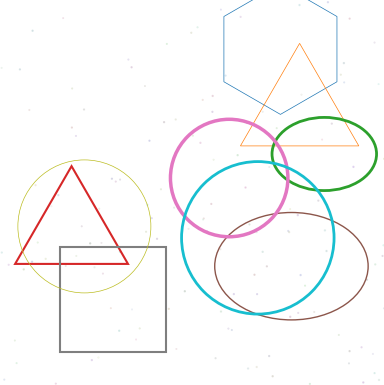[{"shape": "hexagon", "thickness": 0.5, "radius": 0.85, "center": [0.728, 0.872]}, {"shape": "triangle", "thickness": 0.5, "radius": 0.89, "center": [0.778, 0.71]}, {"shape": "oval", "thickness": 2, "radius": 0.68, "center": [0.842, 0.6]}, {"shape": "triangle", "thickness": 1.5, "radius": 0.85, "center": [0.186, 0.399]}, {"shape": "oval", "thickness": 1, "radius": 1.0, "center": [0.757, 0.309]}, {"shape": "circle", "thickness": 2.5, "radius": 0.76, "center": [0.595, 0.538]}, {"shape": "square", "thickness": 1.5, "radius": 0.69, "center": [0.294, 0.222]}, {"shape": "circle", "thickness": 0.5, "radius": 0.86, "center": [0.219, 0.412]}, {"shape": "circle", "thickness": 2, "radius": 0.99, "center": [0.67, 0.382]}]